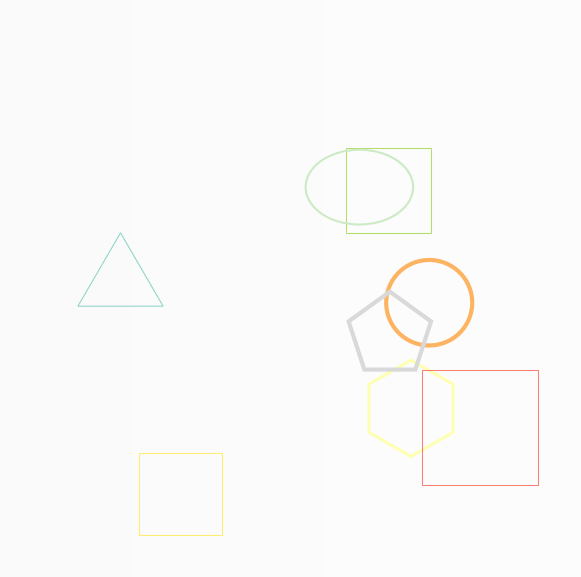[{"shape": "triangle", "thickness": 0.5, "radius": 0.42, "center": [0.207, 0.511]}, {"shape": "hexagon", "thickness": 1.5, "radius": 0.42, "center": [0.707, 0.292]}, {"shape": "square", "thickness": 0.5, "radius": 0.5, "center": [0.826, 0.259]}, {"shape": "circle", "thickness": 2, "radius": 0.37, "center": [0.738, 0.475]}, {"shape": "square", "thickness": 0.5, "radius": 0.37, "center": [0.668, 0.669]}, {"shape": "pentagon", "thickness": 2, "radius": 0.37, "center": [0.671, 0.42]}, {"shape": "oval", "thickness": 1, "radius": 0.46, "center": [0.618, 0.675]}, {"shape": "square", "thickness": 0.5, "radius": 0.35, "center": [0.31, 0.144]}]